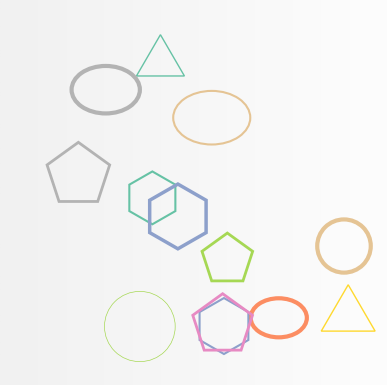[{"shape": "hexagon", "thickness": 1.5, "radius": 0.34, "center": [0.393, 0.486]}, {"shape": "triangle", "thickness": 1, "radius": 0.36, "center": [0.414, 0.838]}, {"shape": "oval", "thickness": 3, "radius": 0.36, "center": [0.719, 0.175]}, {"shape": "hexagon", "thickness": 2.5, "radius": 0.42, "center": [0.459, 0.438]}, {"shape": "hexagon", "thickness": 1.5, "radius": 0.36, "center": [0.578, 0.153]}, {"shape": "pentagon", "thickness": 2, "radius": 0.41, "center": [0.575, 0.156]}, {"shape": "circle", "thickness": 0.5, "radius": 0.46, "center": [0.361, 0.152]}, {"shape": "pentagon", "thickness": 2, "radius": 0.34, "center": [0.587, 0.326]}, {"shape": "triangle", "thickness": 1, "radius": 0.4, "center": [0.899, 0.18]}, {"shape": "oval", "thickness": 1.5, "radius": 0.5, "center": [0.546, 0.694]}, {"shape": "circle", "thickness": 3, "radius": 0.35, "center": [0.888, 0.361]}, {"shape": "oval", "thickness": 3, "radius": 0.44, "center": [0.273, 0.767]}, {"shape": "pentagon", "thickness": 2, "radius": 0.42, "center": [0.202, 0.545]}]